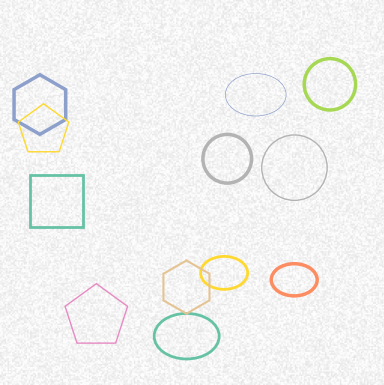[{"shape": "square", "thickness": 2, "radius": 0.34, "center": [0.147, 0.478]}, {"shape": "oval", "thickness": 2, "radius": 0.42, "center": [0.485, 0.127]}, {"shape": "oval", "thickness": 2.5, "radius": 0.3, "center": [0.764, 0.273]}, {"shape": "hexagon", "thickness": 2.5, "radius": 0.39, "center": [0.104, 0.728]}, {"shape": "oval", "thickness": 0.5, "radius": 0.39, "center": [0.664, 0.754]}, {"shape": "pentagon", "thickness": 1, "radius": 0.43, "center": [0.25, 0.178]}, {"shape": "circle", "thickness": 2.5, "radius": 0.33, "center": [0.857, 0.781]}, {"shape": "pentagon", "thickness": 1, "radius": 0.34, "center": [0.113, 0.662]}, {"shape": "oval", "thickness": 2, "radius": 0.31, "center": [0.582, 0.291]}, {"shape": "hexagon", "thickness": 1.5, "radius": 0.35, "center": [0.484, 0.254]}, {"shape": "circle", "thickness": 1, "radius": 0.42, "center": [0.765, 0.565]}, {"shape": "circle", "thickness": 2.5, "radius": 0.32, "center": [0.59, 0.588]}]